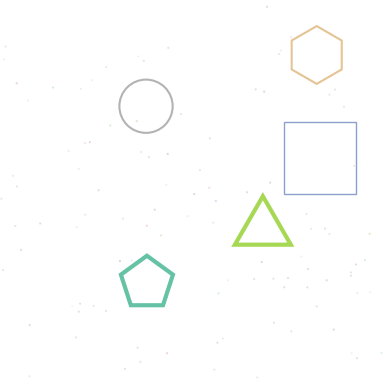[{"shape": "pentagon", "thickness": 3, "radius": 0.36, "center": [0.382, 0.265]}, {"shape": "square", "thickness": 1, "radius": 0.47, "center": [0.831, 0.589]}, {"shape": "triangle", "thickness": 3, "radius": 0.42, "center": [0.683, 0.406]}, {"shape": "hexagon", "thickness": 1.5, "radius": 0.38, "center": [0.823, 0.857]}, {"shape": "circle", "thickness": 1.5, "radius": 0.35, "center": [0.379, 0.724]}]